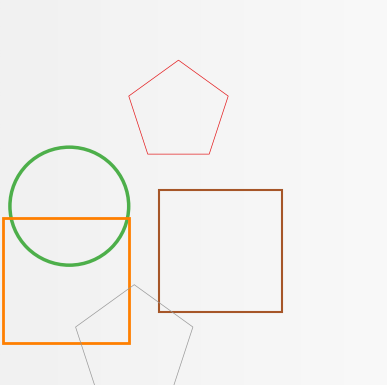[{"shape": "pentagon", "thickness": 0.5, "radius": 0.67, "center": [0.461, 0.709]}, {"shape": "circle", "thickness": 2.5, "radius": 0.77, "center": [0.179, 0.465]}, {"shape": "square", "thickness": 2, "radius": 0.81, "center": [0.17, 0.272]}, {"shape": "square", "thickness": 1.5, "radius": 0.79, "center": [0.568, 0.347]}, {"shape": "pentagon", "thickness": 0.5, "radius": 0.8, "center": [0.346, 0.101]}]